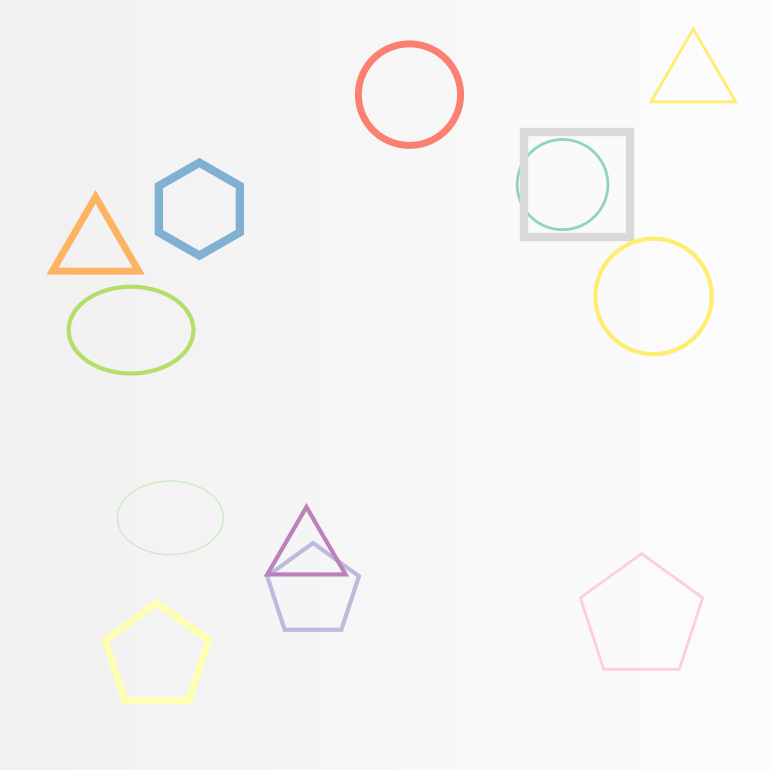[{"shape": "circle", "thickness": 1, "radius": 0.29, "center": [0.726, 0.76]}, {"shape": "pentagon", "thickness": 2.5, "radius": 0.35, "center": [0.203, 0.147]}, {"shape": "pentagon", "thickness": 1.5, "radius": 0.31, "center": [0.404, 0.233]}, {"shape": "circle", "thickness": 2.5, "radius": 0.33, "center": [0.528, 0.877]}, {"shape": "hexagon", "thickness": 3, "radius": 0.3, "center": [0.257, 0.728]}, {"shape": "triangle", "thickness": 2.5, "radius": 0.32, "center": [0.123, 0.68]}, {"shape": "oval", "thickness": 1.5, "radius": 0.4, "center": [0.169, 0.571]}, {"shape": "pentagon", "thickness": 1, "radius": 0.42, "center": [0.828, 0.198]}, {"shape": "square", "thickness": 3, "radius": 0.34, "center": [0.745, 0.76]}, {"shape": "triangle", "thickness": 1.5, "radius": 0.29, "center": [0.395, 0.283]}, {"shape": "oval", "thickness": 0.5, "radius": 0.34, "center": [0.22, 0.327]}, {"shape": "triangle", "thickness": 1, "radius": 0.32, "center": [0.895, 0.899]}, {"shape": "circle", "thickness": 1.5, "radius": 0.38, "center": [0.843, 0.615]}]